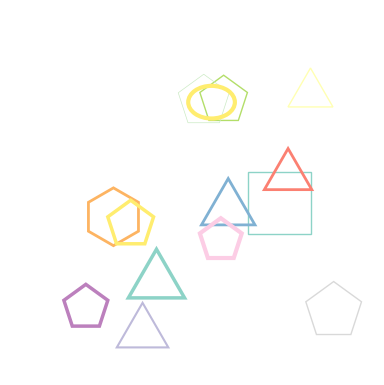[{"shape": "square", "thickness": 1, "radius": 0.41, "center": [0.725, 0.473]}, {"shape": "triangle", "thickness": 2.5, "radius": 0.42, "center": [0.406, 0.268]}, {"shape": "triangle", "thickness": 1, "radius": 0.34, "center": [0.806, 0.756]}, {"shape": "triangle", "thickness": 1.5, "radius": 0.39, "center": [0.37, 0.136]}, {"shape": "triangle", "thickness": 2, "radius": 0.36, "center": [0.748, 0.543]}, {"shape": "triangle", "thickness": 2, "radius": 0.4, "center": [0.593, 0.456]}, {"shape": "hexagon", "thickness": 2, "radius": 0.38, "center": [0.295, 0.437]}, {"shape": "pentagon", "thickness": 1, "radius": 0.32, "center": [0.581, 0.74]}, {"shape": "pentagon", "thickness": 3, "radius": 0.29, "center": [0.574, 0.376]}, {"shape": "pentagon", "thickness": 1, "radius": 0.38, "center": [0.867, 0.193]}, {"shape": "pentagon", "thickness": 2.5, "radius": 0.3, "center": [0.223, 0.201]}, {"shape": "pentagon", "thickness": 0.5, "radius": 0.35, "center": [0.529, 0.738]}, {"shape": "pentagon", "thickness": 2.5, "radius": 0.31, "center": [0.339, 0.417]}, {"shape": "oval", "thickness": 3, "radius": 0.3, "center": [0.549, 0.735]}]